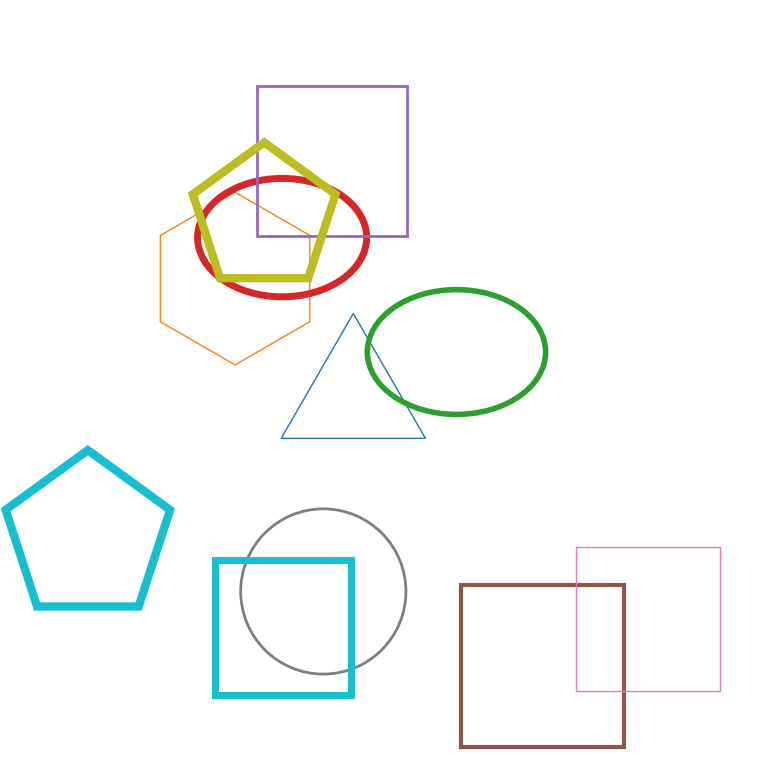[{"shape": "triangle", "thickness": 0.5, "radius": 0.54, "center": [0.459, 0.485]}, {"shape": "hexagon", "thickness": 0.5, "radius": 0.56, "center": [0.305, 0.638]}, {"shape": "oval", "thickness": 2, "radius": 0.58, "center": [0.593, 0.543]}, {"shape": "oval", "thickness": 2.5, "radius": 0.55, "center": [0.366, 0.691]}, {"shape": "square", "thickness": 1, "radius": 0.49, "center": [0.431, 0.791]}, {"shape": "square", "thickness": 1.5, "radius": 0.53, "center": [0.705, 0.136]}, {"shape": "square", "thickness": 0.5, "radius": 0.47, "center": [0.842, 0.196]}, {"shape": "circle", "thickness": 1, "radius": 0.54, "center": [0.42, 0.232]}, {"shape": "pentagon", "thickness": 3, "radius": 0.49, "center": [0.343, 0.718]}, {"shape": "square", "thickness": 2.5, "radius": 0.44, "center": [0.367, 0.185]}, {"shape": "pentagon", "thickness": 3, "radius": 0.56, "center": [0.114, 0.303]}]